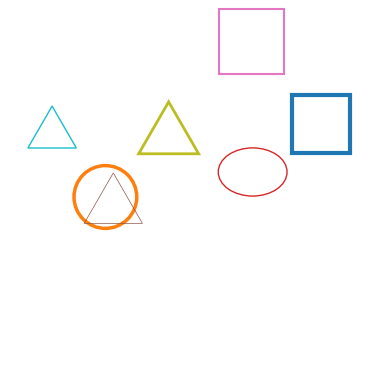[{"shape": "square", "thickness": 3, "radius": 0.38, "center": [0.835, 0.677]}, {"shape": "circle", "thickness": 2.5, "radius": 0.41, "center": [0.274, 0.488]}, {"shape": "oval", "thickness": 1, "radius": 0.45, "center": [0.656, 0.553]}, {"shape": "triangle", "thickness": 0.5, "radius": 0.44, "center": [0.294, 0.463]}, {"shape": "square", "thickness": 1.5, "radius": 0.43, "center": [0.653, 0.892]}, {"shape": "triangle", "thickness": 2, "radius": 0.45, "center": [0.438, 0.646]}, {"shape": "triangle", "thickness": 1, "radius": 0.36, "center": [0.135, 0.652]}]